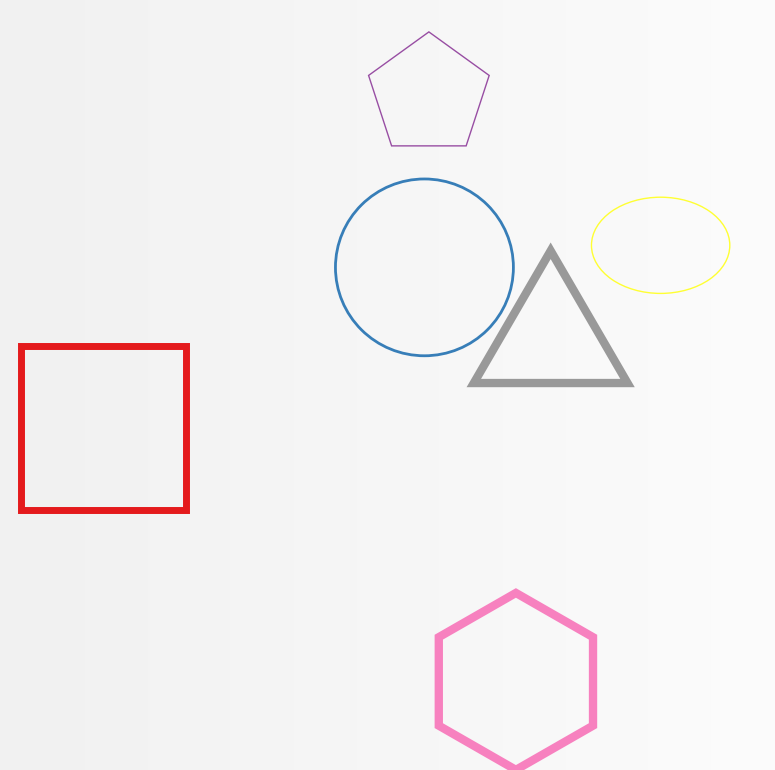[{"shape": "square", "thickness": 2.5, "radius": 0.53, "center": [0.134, 0.444]}, {"shape": "circle", "thickness": 1, "radius": 0.57, "center": [0.548, 0.653]}, {"shape": "pentagon", "thickness": 0.5, "radius": 0.41, "center": [0.553, 0.877]}, {"shape": "oval", "thickness": 0.5, "radius": 0.45, "center": [0.852, 0.681]}, {"shape": "hexagon", "thickness": 3, "radius": 0.57, "center": [0.666, 0.115]}, {"shape": "triangle", "thickness": 3, "radius": 0.57, "center": [0.711, 0.56]}]